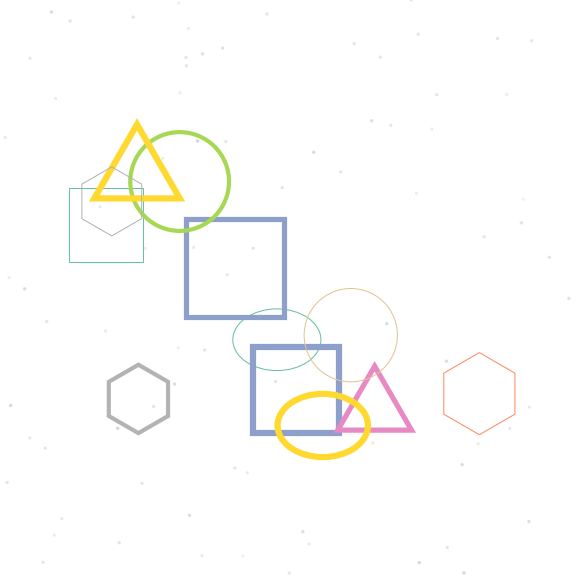[{"shape": "oval", "thickness": 0.5, "radius": 0.38, "center": [0.479, 0.411]}, {"shape": "square", "thickness": 0.5, "radius": 0.32, "center": [0.183, 0.61]}, {"shape": "hexagon", "thickness": 0.5, "radius": 0.36, "center": [0.83, 0.317]}, {"shape": "square", "thickness": 2.5, "radius": 0.43, "center": [0.407, 0.535]}, {"shape": "square", "thickness": 3, "radius": 0.37, "center": [0.512, 0.323]}, {"shape": "triangle", "thickness": 2.5, "radius": 0.37, "center": [0.649, 0.291]}, {"shape": "circle", "thickness": 2, "radius": 0.43, "center": [0.311, 0.685]}, {"shape": "triangle", "thickness": 3, "radius": 0.43, "center": [0.237, 0.698]}, {"shape": "oval", "thickness": 3, "radius": 0.39, "center": [0.559, 0.262]}, {"shape": "circle", "thickness": 0.5, "radius": 0.4, "center": [0.607, 0.419]}, {"shape": "hexagon", "thickness": 2, "radius": 0.3, "center": [0.24, 0.308]}, {"shape": "hexagon", "thickness": 0.5, "radius": 0.3, "center": [0.194, 0.65]}]